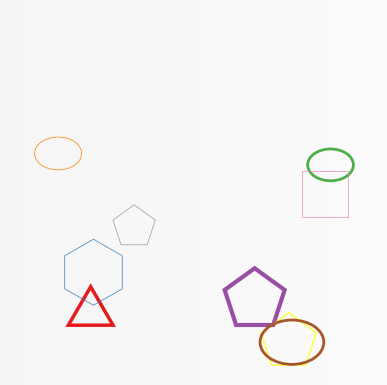[{"shape": "triangle", "thickness": 2.5, "radius": 0.33, "center": [0.234, 0.189]}, {"shape": "hexagon", "thickness": 0.5, "radius": 0.43, "center": [0.241, 0.293]}, {"shape": "oval", "thickness": 2, "radius": 0.3, "center": [0.853, 0.572]}, {"shape": "pentagon", "thickness": 3, "radius": 0.41, "center": [0.657, 0.222]}, {"shape": "oval", "thickness": 0.5, "radius": 0.3, "center": [0.15, 0.601]}, {"shape": "pentagon", "thickness": 1, "radius": 0.37, "center": [0.745, 0.113]}, {"shape": "oval", "thickness": 2, "radius": 0.41, "center": [0.753, 0.111]}, {"shape": "square", "thickness": 0.5, "radius": 0.3, "center": [0.839, 0.497]}, {"shape": "pentagon", "thickness": 0.5, "radius": 0.29, "center": [0.346, 0.411]}]